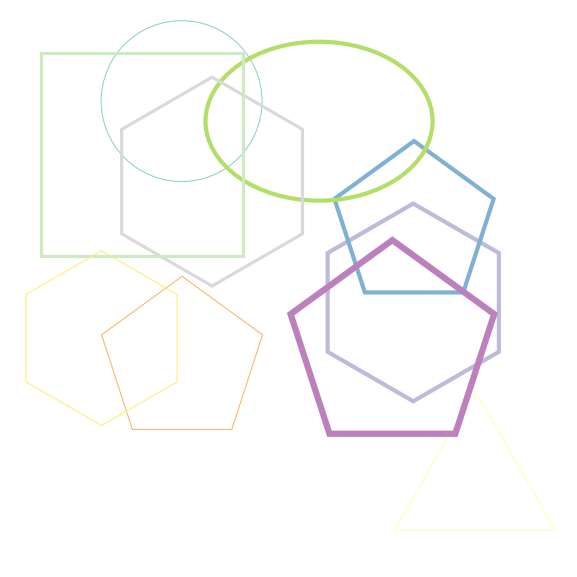[{"shape": "circle", "thickness": 0.5, "radius": 0.7, "center": [0.314, 0.824]}, {"shape": "triangle", "thickness": 0.5, "radius": 0.8, "center": [0.822, 0.162]}, {"shape": "hexagon", "thickness": 2, "radius": 0.86, "center": [0.716, 0.475]}, {"shape": "pentagon", "thickness": 2, "radius": 0.72, "center": [0.717, 0.61]}, {"shape": "pentagon", "thickness": 0.5, "radius": 0.73, "center": [0.315, 0.374]}, {"shape": "oval", "thickness": 2, "radius": 0.98, "center": [0.552, 0.789]}, {"shape": "hexagon", "thickness": 1.5, "radius": 0.9, "center": [0.367, 0.685]}, {"shape": "pentagon", "thickness": 3, "radius": 0.93, "center": [0.679, 0.398]}, {"shape": "square", "thickness": 1.5, "radius": 0.88, "center": [0.246, 0.732]}, {"shape": "hexagon", "thickness": 0.5, "radius": 0.76, "center": [0.176, 0.414]}]